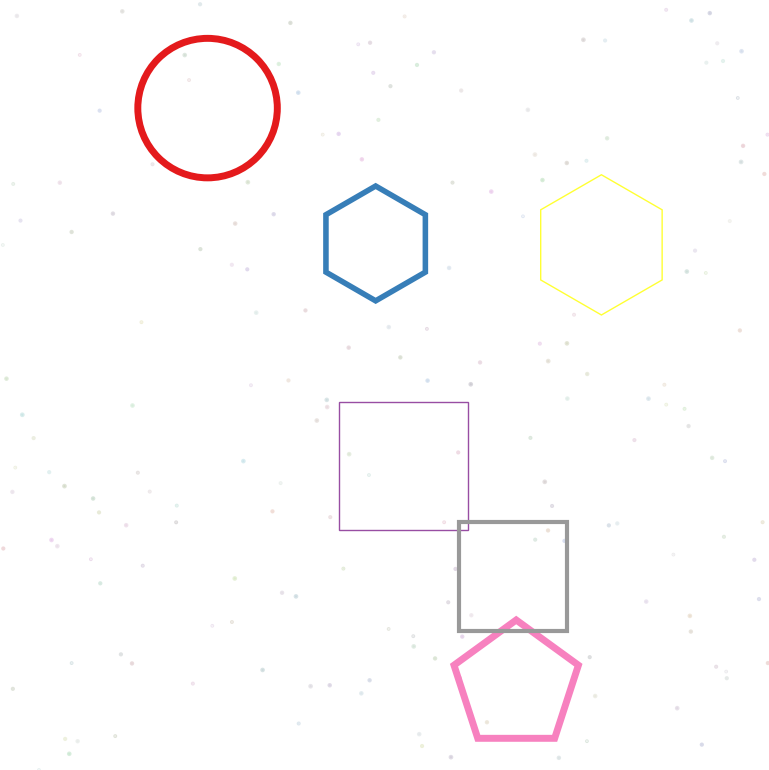[{"shape": "circle", "thickness": 2.5, "radius": 0.45, "center": [0.27, 0.86]}, {"shape": "hexagon", "thickness": 2, "radius": 0.37, "center": [0.488, 0.684]}, {"shape": "square", "thickness": 0.5, "radius": 0.42, "center": [0.524, 0.395]}, {"shape": "hexagon", "thickness": 0.5, "radius": 0.46, "center": [0.781, 0.682]}, {"shape": "pentagon", "thickness": 2.5, "radius": 0.42, "center": [0.67, 0.11]}, {"shape": "square", "thickness": 1.5, "radius": 0.35, "center": [0.667, 0.251]}]